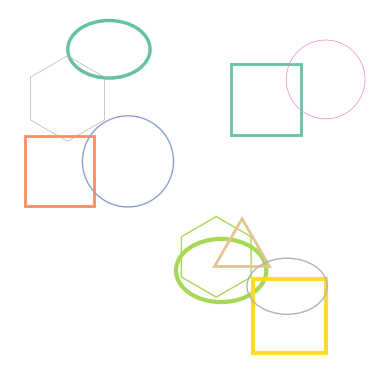[{"shape": "square", "thickness": 2, "radius": 0.46, "center": [0.691, 0.741]}, {"shape": "oval", "thickness": 2.5, "radius": 0.53, "center": [0.283, 0.872]}, {"shape": "square", "thickness": 2, "radius": 0.45, "center": [0.155, 0.555]}, {"shape": "circle", "thickness": 1, "radius": 0.59, "center": [0.332, 0.581]}, {"shape": "circle", "thickness": 0.5, "radius": 0.51, "center": [0.846, 0.794]}, {"shape": "oval", "thickness": 3, "radius": 0.59, "center": [0.574, 0.297]}, {"shape": "hexagon", "thickness": 1, "radius": 0.52, "center": [0.562, 0.333]}, {"shape": "square", "thickness": 3, "radius": 0.48, "center": [0.752, 0.18]}, {"shape": "triangle", "thickness": 2, "radius": 0.41, "center": [0.629, 0.349]}, {"shape": "oval", "thickness": 1, "radius": 0.52, "center": [0.746, 0.256]}, {"shape": "hexagon", "thickness": 0.5, "radius": 0.55, "center": [0.175, 0.744]}]